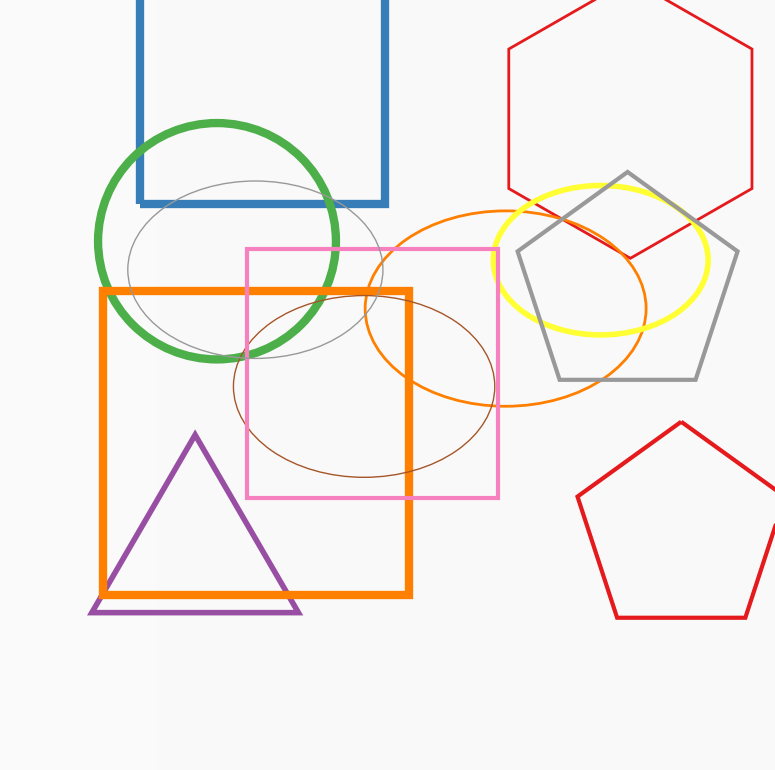[{"shape": "hexagon", "thickness": 1, "radius": 0.91, "center": [0.813, 0.846]}, {"shape": "pentagon", "thickness": 1.5, "radius": 0.7, "center": [0.879, 0.312]}, {"shape": "square", "thickness": 3, "radius": 0.79, "center": [0.338, 0.894]}, {"shape": "circle", "thickness": 3, "radius": 0.77, "center": [0.28, 0.687]}, {"shape": "triangle", "thickness": 2, "radius": 0.77, "center": [0.252, 0.281]}, {"shape": "square", "thickness": 3, "radius": 0.99, "center": [0.33, 0.425]}, {"shape": "oval", "thickness": 1, "radius": 0.91, "center": [0.652, 0.599]}, {"shape": "oval", "thickness": 2, "radius": 0.69, "center": [0.775, 0.662]}, {"shape": "oval", "thickness": 0.5, "radius": 0.84, "center": [0.47, 0.498]}, {"shape": "square", "thickness": 1.5, "radius": 0.81, "center": [0.481, 0.514]}, {"shape": "oval", "thickness": 0.5, "radius": 0.82, "center": [0.33, 0.65]}, {"shape": "pentagon", "thickness": 1.5, "radius": 0.75, "center": [0.81, 0.627]}]